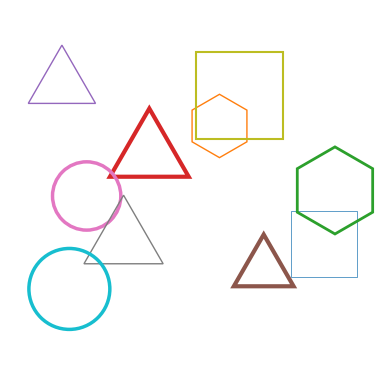[{"shape": "square", "thickness": 0.5, "radius": 0.43, "center": [0.841, 0.367]}, {"shape": "hexagon", "thickness": 1, "radius": 0.41, "center": [0.57, 0.673]}, {"shape": "hexagon", "thickness": 2, "radius": 0.57, "center": [0.87, 0.505]}, {"shape": "triangle", "thickness": 3, "radius": 0.59, "center": [0.388, 0.6]}, {"shape": "triangle", "thickness": 1, "radius": 0.5, "center": [0.161, 0.782]}, {"shape": "triangle", "thickness": 3, "radius": 0.45, "center": [0.685, 0.301]}, {"shape": "circle", "thickness": 2.5, "radius": 0.44, "center": [0.225, 0.491]}, {"shape": "triangle", "thickness": 1, "radius": 0.59, "center": [0.321, 0.374]}, {"shape": "square", "thickness": 1.5, "radius": 0.57, "center": [0.622, 0.752]}, {"shape": "circle", "thickness": 2.5, "radius": 0.53, "center": [0.18, 0.25]}]